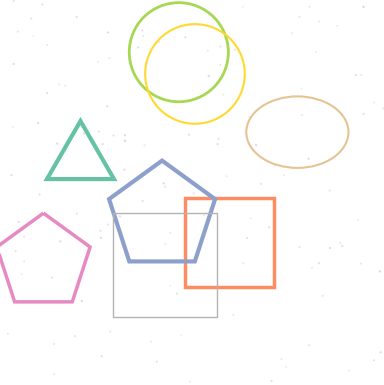[{"shape": "triangle", "thickness": 3, "radius": 0.5, "center": [0.209, 0.585]}, {"shape": "square", "thickness": 2.5, "radius": 0.58, "center": [0.597, 0.37]}, {"shape": "pentagon", "thickness": 3, "radius": 0.72, "center": [0.421, 0.438]}, {"shape": "pentagon", "thickness": 2.5, "radius": 0.64, "center": [0.113, 0.319]}, {"shape": "circle", "thickness": 2, "radius": 0.64, "center": [0.464, 0.864]}, {"shape": "circle", "thickness": 1.5, "radius": 0.65, "center": [0.506, 0.808]}, {"shape": "oval", "thickness": 1.5, "radius": 0.66, "center": [0.772, 0.657]}, {"shape": "square", "thickness": 1, "radius": 0.68, "center": [0.428, 0.311]}]